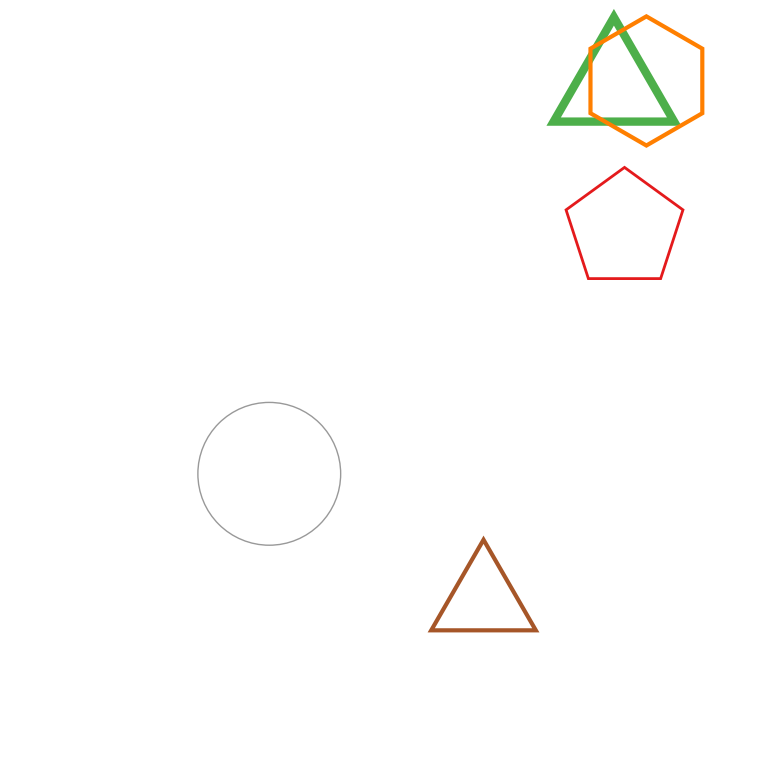[{"shape": "pentagon", "thickness": 1, "radius": 0.4, "center": [0.811, 0.703]}, {"shape": "triangle", "thickness": 3, "radius": 0.45, "center": [0.797, 0.887]}, {"shape": "hexagon", "thickness": 1.5, "radius": 0.42, "center": [0.839, 0.895]}, {"shape": "triangle", "thickness": 1.5, "radius": 0.39, "center": [0.628, 0.221]}, {"shape": "circle", "thickness": 0.5, "radius": 0.46, "center": [0.35, 0.385]}]